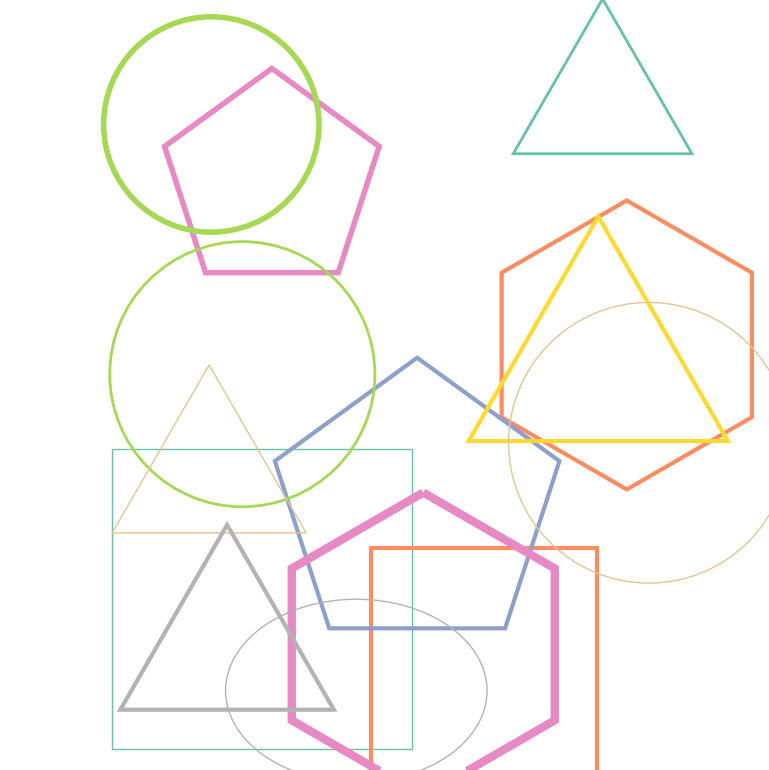[{"shape": "triangle", "thickness": 1, "radius": 0.67, "center": [0.783, 0.867]}, {"shape": "square", "thickness": 0.5, "radius": 0.97, "center": [0.34, 0.222]}, {"shape": "square", "thickness": 1.5, "radius": 0.73, "center": [0.629, 0.142]}, {"shape": "hexagon", "thickness": 1.5, "radius": 0.94, "center": [0.814, 0.552]}, {"shape": "pentagon", "thickness": 1.5, "radius": 0.97, "center": [0.542, 0.341]}, {"shape": "pentagon", "thickness": 2, "radius": 0.73, "center": [0.353, 0.764]}, {"shape": "hexagon", "thickness": 3, "radius": 0.99, "center": [0.55, 0.163]}, {"shape": "circle", "thickness": 1, "radius": 0.86, "center": [0.315, 0.514]}, {"shape": "circle", "thickness": 2, "radius": 0.7, "center": [0.274, 0.838]}, {"shape": "triangle", "thickness": 1.5, "radius": 0.97, "center": [0.777, 0.524]}, {"shape": "triangle", "thickness": 0.5, "radius": 0.73, "center": [0.272, 0.381]}, {"shape": "circle", "thickness": 0.5, "radius": 0.91, "center": [0.843, 0.425]}, {"shape": "triangle", "thickness": 1.5, "radius": 0.8, "center": [0.295, 0.158]}, {"shape": "oval", "thickness": 0.5, "radius": 0.85, "center": [0.463, 0.103]}]